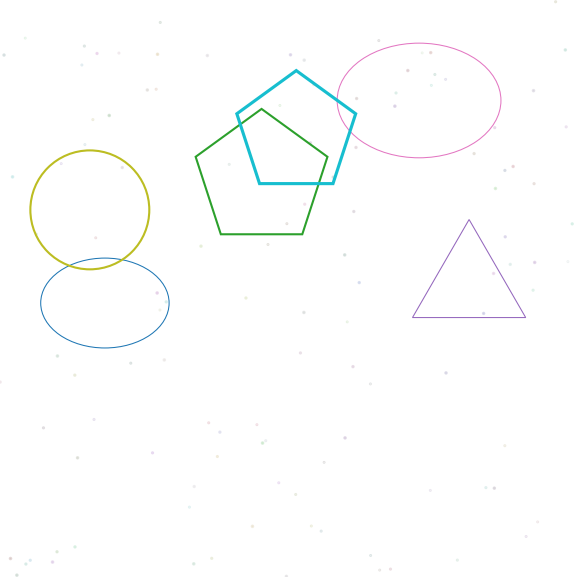[{"shape": "oval", "thickness": 0.5, "radius": 0.56, "center": [0.182, 0.474]}, {"shape": "pentagon", "thickness": 1, "radius": 0.6, "center": [0.453, 0.691]}, {"shape": "triangle", "thickness": 0.5, "radius": 0.57, "center": [0.812, 0.506]}, {"shape": "oval", "thickness": 0.5, "radius": 0.71, "center": [0.726, 0.825]}, {"shape": "circle", "thickness": 1, "radius": 0.51, "center": [0.156, 0.636]}, {"shape": "pentagon", "thickness": 1.5, "radius": 0.54, "center": [0.513, 0.769]}]